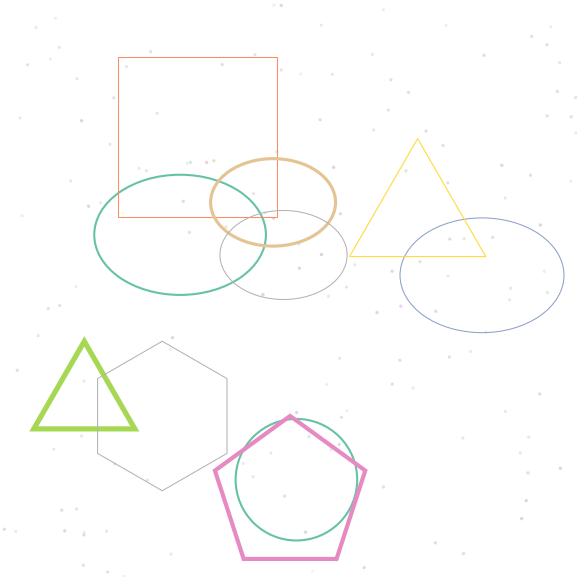[{"shape": "oval", "thickness": 1, "radius": 0.74, "center": [0.312, 0.593]}, {"shape": "circle", "thickness": 1, "radius": 0.53, "center": [0.513, 0.168]}, {"shape": "square", "thickness": 0.5, "radius": 0.69, "center": [0.342, 0.762]}, {"shape": "oval", "thickness": 0.5, "radius": 0.71, "center": [0.835, 0.522]}, {"shape": "pentagon", "thickness": 2, "radius": 0.68, "center": [0.502, 0.142]}, {"shape": "triangle", "thickness": 2.5, "radius": 0.51, "center": [0.146, 0.307]}, {"shape": "triangle", "thickness": 0.5, "radius": 0.68, "center": [0.723, 0.623]}, {"shape": "oval", "thickness": 1.5, "radius": 0.54, "center": [0.473, 0.649]}, {"shape": "hexagon", "thickness": 0.5, "radius": 0.65, "center": [0.281, 0.279]}, {"shape": "oval", "thickness": 0.5, "radius": 0.55, "center": [0.491, 0.558]}]